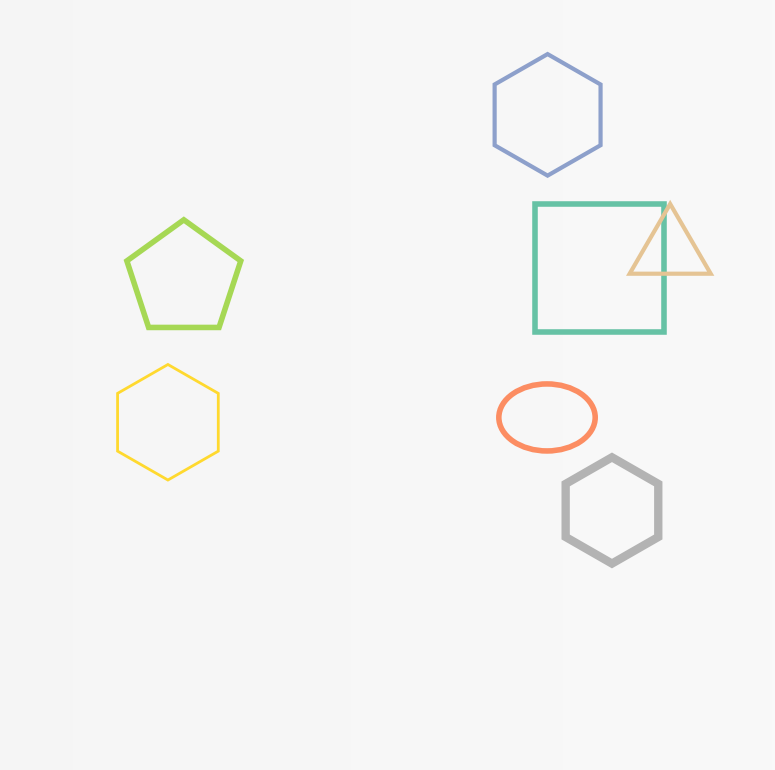[{"shape": "square", "thickness": 2, "radius": 0.42, "center": [0.773, 0.652]}, {"shape": "oval", "thickness": 2, "radius": 0.31, "center": [0.706, 0.458]}, {"shape": "hexagon", "thickness": 1.5, "radius": 0.39, "center": [0.707, 0.851]}, {"shape": "pentagon", "thickness": 2, "radius": 0.39, "center": [0.237, 0.637]}, {"shape": "hexagon", "thickness": 1, "radius": 0.38, "center": [0.217, 0.452]}, {"shape": "triangle", "thickness": 1.5, "radius": 0.3, "center": [0.865, 0.675]}, {"shape": "hexagon", "thickness": 3, "radius": 0.34, "center": [0.79, 0.337]}]